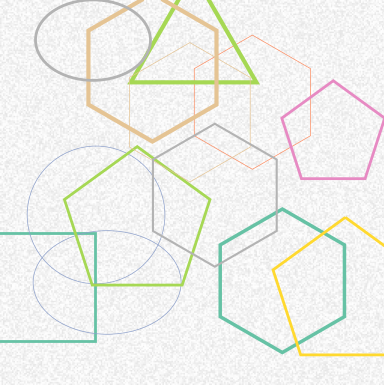[{"shape": "square", "thickness": 2, "radius": 0.7, "center": [0.107, 0.255]}, {"shape": "hexagon", "thickness": 2.5, "radius": 0.93, "center": [0.733, 0.271]}, {"shape": "hexagon", "thickness": 0.5, "radius": 0.87, "center": [0.656, 0.735]}, {"shape": "circle", "thickness": 0.5, "radius": 0.89, "center": [0.249, 0.442]}, {"shape": "oval", "thickness": 0.5, "radius": 0.96, "center": [0.278, 0.266]}, {"shape": "pentagon", "thickness": 2, "radius": 0.7, "center": [0.866, 0.65]}, {"shape": "triangle", "thickness": 3, "radius": 0.94, "center": [0.503, 0.88]}, {"shape": "pentagon", "thickness": 2, "radius": 0.99, "center": [0.356, 0.42]}, {"shape": "pentagon", "thickness": 2, "radius": 0.99, "center": [0.897, 0.238]}, {"shape": "hexagon", "thickness": 3, "radius": 0.96, "center": [0.396, 0.824]}, {"shape": "hexagon", "thickness": 0.5, "radius": 0.9, "center": [0.493, 0.708]}, {"shape": "hexagon", "thickness": 1.5, "radius": 0.93, "center": [0.558, 0.493]}, {"shape": "oval", "thickness": 2, "radius": 0.75, "center": [0.242, 0.896]}]